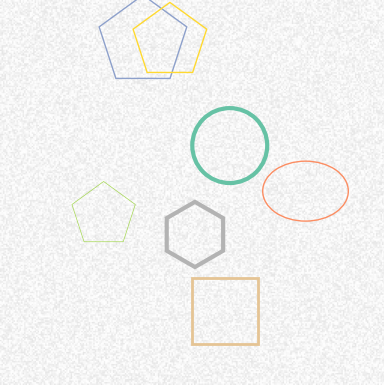[{"shape": "circle", "thickness": 3, "radius": 0.49, "center": [0.597, 0.622]}, {"shape": "oval", "thickness": 1, "radius": 0.56, "center": [0.794, 0.504]}, {"shape": "pentagon", "thickness": 1, "radius": 0.6, "center": [0.371, 0.893]}, {"shape": "pentagon", "thickness": 0.5, "radius": 0.43, "center": [0.269, 0.442]}, {"shape": "pentagon", "thickness": 1, "radius": 0.5, "center": [0.441, 0.893]}, {"shape": "square", "thickness": 2, "radius": 0.43, "center": [0.585, 0.192]}, {"shape": "hexagon", "thickness": 3, "radius": 0.42, "center": [0.506, 0.391]}]